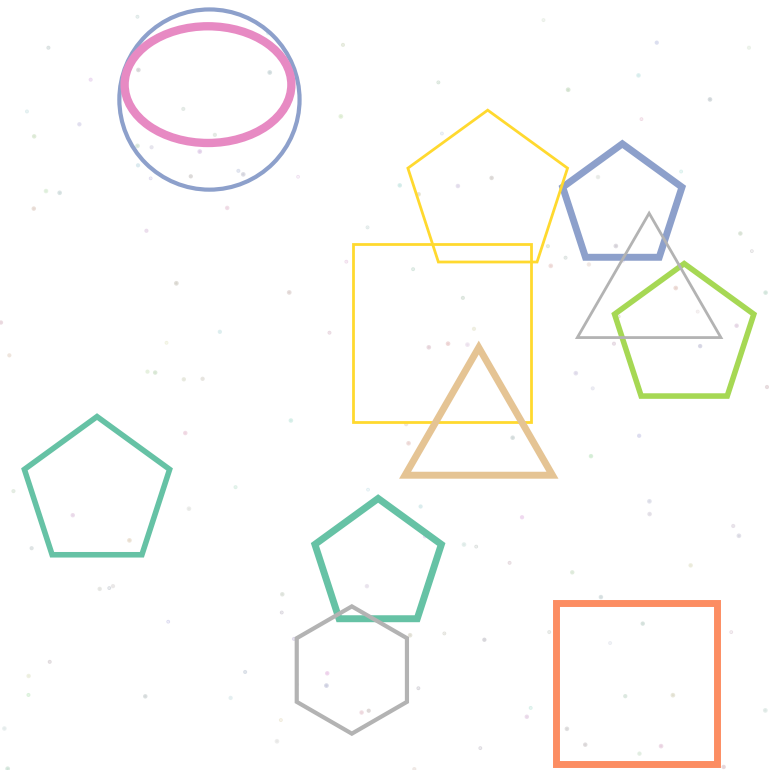[{"shape": "pentagon", "thickness": 2, "radius": 0.5, "center": [0.126, 0.36]}, {"shape": "pentagon", "thickness": 2.5, "radius": 0.43, "center": [0.491, 0.266]}, {"shape": "square", "thickness": 2.5, "radius": 0.52, "center": [0.827, 0.112]}, {"shape": "circle", "thickness": 1.5, "radius": 0.59, "center": [0.272, 0.871]}, {"shape": "pentagon", "thickness": 2.5, "radius": 0.41, "center": [0.808, 0.732]}, {"shape": "oval", "thickness": 3, "radius": 0.54, "center": [0.27, 0.89]}, {"shape": "pentagon", "thickness": 2, "radius": 0.48, "center": [0.889, 0.563]}, {"shape": "pentagon", "thickness": 1, "radius": 0.55, "center": [0.633, 0.748]}, {"shape": "square", "thickness": 1, "radius": 0.58, "center": [0.574, 0.568]}, {"shape": "triangle", "thickness": 2.5, "radius": 0.55, "center": [0.622, 0.438]}, {"shape": "hexagon", "thickness": 1.5, "radius": 0.41, "center": [0.457, 0.13]}, {"shape": "triangle", "thickness": 1, "radius": 0.54, "center": [0.843, 0.615]}]